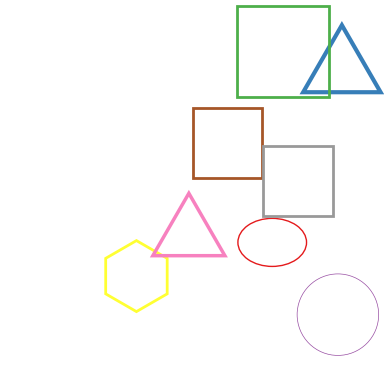[{"shape": "oval", "thickness": 1, "radius": 0.45, "center": [0.707, 0.37]}, {"shape": "triangle", "thickness": 3, "radius": 0.58, "center": [0.888, 0.819]}, {"shape": "square", "thickness": 2, "radius": 0.59, "center": [0.735, 0.866]}, {"shape": "circle", "thickness": 0.5, "radius": 0.53, "center": [0.878, 0.183]}, {"shape": "hexagon", "thickness": 2, "radius": 0.46, "center": [0.354, 0.283]}, {"shape": "square", "thickness": 2, "radius": 0.45, "center": [0.591, 0.627]}, {"shape": "triangle", "thickness": 2.5, "radius": 0.54, "center": [0.491, 0.39]}, {"shape": "square", "thickness": 2, "radius": 0.46, "center": [0.774, 0.53]}]